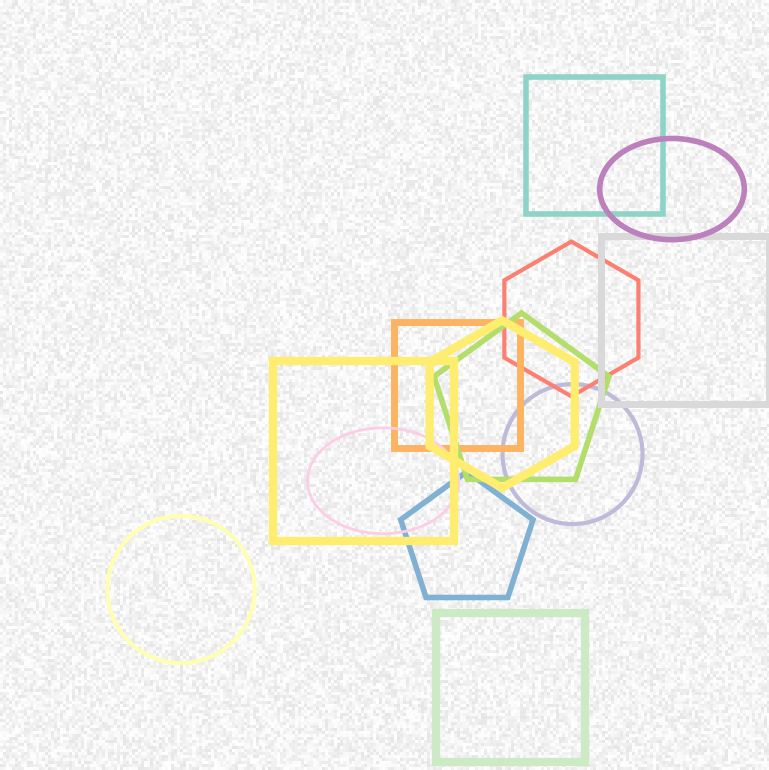[{"shape": "square", "thickness": 2, "radius": 0.45, "center": [0.772, 0.811]}, {"shape": "circle", "thickness": 1.5, "radius": 0.48, "center": [0.235, 0.234]}, {"shape": "circle", "thickness": 1.5, "radius": 0.45, "center": [0.744, 0.41]}, {"shape": "hexagon", "thickness": 1.5, "radius": 0.5, "center": [0.742, 0.586]}, {"shape": "pentagon", "thickness": 2, "radius": 0.45, "center": [0.606, 0.297]}, {"shape": "square", "thickness": 2.5, "radius": 0.41, "center": [0.593, 0.5]}, {"shape": "pentagon", "thickness": 2, "radius": 0.6, "center": [0.677, 0.474]}, {"shape": "oval", "thickness": 1, "radius": 0.49, "center": [0.498, 0.376]}, {"shape": "square", "thickness": 2.5, "radius": 0.55, "center": [0.889, 0.584]}, {"shape": "oval", "thickness": 2, "radius": 0.47, "center": [0.873, 0.754]}, {"shape": "square", "thickness": 3, "radius": 0.48, "center": [0.663, 0.108]}, {"shape": "square", "thickness": 3, "radius": 0.59, "center": [0.472, 0.414]}, {"shape": "hexagon", "thickness": 3, "radius": 0.54, "center": [0.652, 0.475]}]